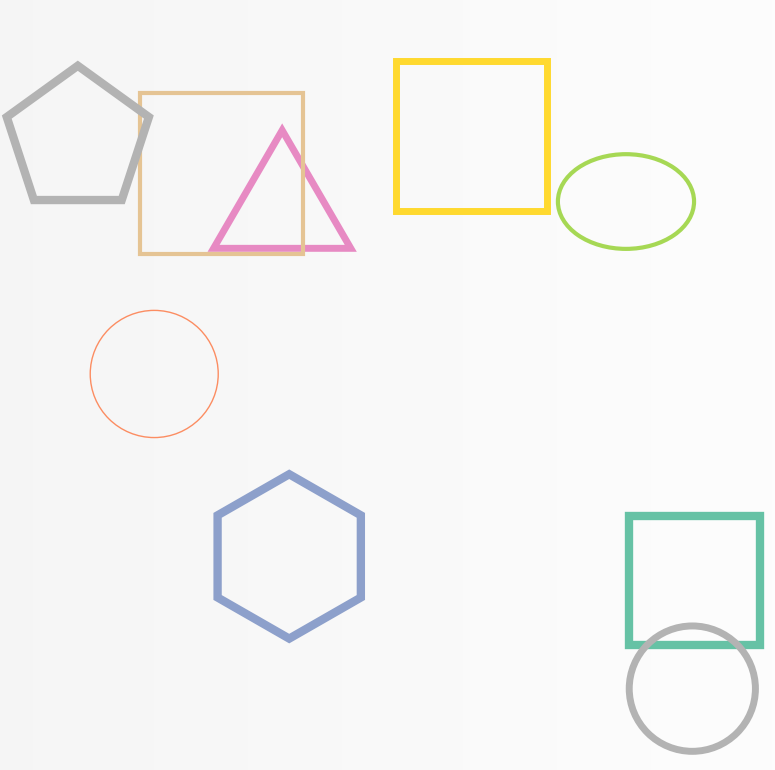[{"shape": "square", "thickness": 3, "radius": 0.42, "center": [0.896, 0.246]}, {"shape": "circle", "thickness": 0.5, "radius": 0.41, "center": [0.199, 0.514]}, {"shape": "hexagon", "thickness": 3, "radius": 0.53, "center": [0.373, 0.277]}, {"shape": "triangle", "thickness": 2.5, "radius": 0.51, "center": [0.364, 0.729]}, {"shape": "oval", "thickness": 1.5, "radius": 0.44, "center": [0.808, 0.738]}, {"shape": "square", "thickness": 2.5, "radius": 0.49, "center": [0.608, 0.824]}, {"shape": "square", "thickness": 1.5, "radius": 0.52, "center": [0.286, 0.775]}, {"shape": "circle", "thickness": 2.5, "radius": 0.41, "center": [0.893, 0.106]}, {"shape": "pentagon", "thickness": 3, "radius": 0.48, "center": [0.1, 0.818]}]